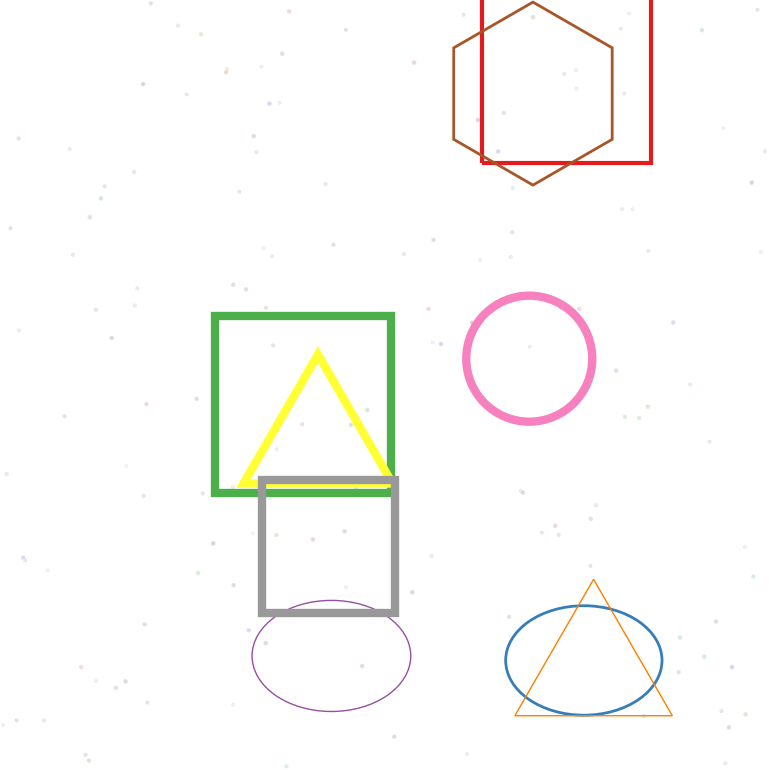[{"shape": "square", "thickness": 1.5, "radius": 0.55, "center": [0.736, 0.898]}, {"shape": "oval", "thickness": 1, "radius": 0.51, "center": [0.758, 0.142]}, {"shape": "square", "thickness": 3, "radius": 0.57, "center": [0.393, 0.474]}, {"shape": "oval", "thickness": 0.5, "radius": 0.52, "center": [0.43, 0.148]}, {"shape": "triangle", "thickness": 0.5, "radius": 0.59, "center": [0.771, 0.13]}, {"shape": "triangle", "thickness": 3, "radius": 0.56, "center": [0.413, 0.428]}, {"shape": "hexagon", "thickness": 1, "radius": 0.59, "center": [0.692, 0.878]}, {"shape": "circle", "thickness": 3, "radius": 0.41, "center": [0.687, 0.534]}, {"shape": "square", "thickness": 3, "radius": 0.43, "center": [0.427, 0.291]}]